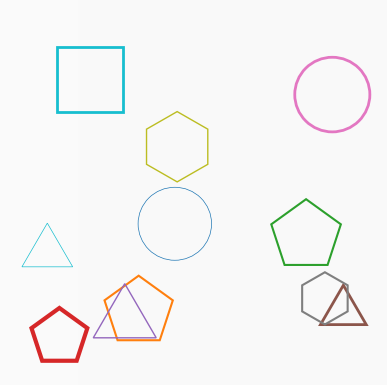[{"shape": "circle", "thickness": 0.5, "radius": 0.47, "center": [0.451, 0.419]}, {"shape": "pentagon", "thickness": 1.5, "radius": 0.46, "center": [0.358, 0.191]}, {"shape": "pentagon", "thickness": 1.5, "radius": 0.47, "center": [0.79, 0.388]}, {"shape": "pentagon", "thickness": 3, "radius": 0.38, "center": [0.153, 0.124]}, {"shape": "triangle", "thickness": 1, "radius": 0.47, "center": [0.322, 0.169]}, {"shape": "triangle", "thickness": 2, "radius": 0.34, "center": [0.886, 0.191]}, {"shape": "circle", "thickness": 2, "radius": 0.48, "center": [0.858, 0.754]}, {"shape": "hexagon", "thickness": 1.5, "radius": 0.34, "center": [0.838, 0.225]}, {"shape": "hexagon", "thickness": 1, "radius": 0.46, "center": [0.457, 0.619]}, {"shape": "square", "thickness": 2, "radius": 0.43, "center": [0.232, 0.794]}, {"shape": "triangle", "thickness": 0.5, "radius": 0.38, "center": [0.122, 0.345]}]